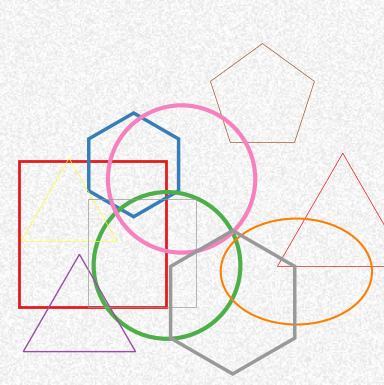[{"shape": "square", "thickness": 2, "radius": 0.95, "center": [0.24, 0.393]}, {"shape": "triangle", "thickness": 0.5, "radius": 0.98, "center": [0.89, 0.406]}, {"shape": "hexagon", "thickness": 2.5, "radius": 0.67, "center": [0.347, 0.572]}, {"shape": "circle", "thickness": 3, "radius": 0.95, "center": [0.434, 0.311]}, {"shape": "triangle", "thickness": 1, "radius": 0.84, "center": [0.206, 0.171]}, {"shape": "oval", "thickness": 1.5, "radius": 0.98, "center": [0.77, 0.295]}, {"shape": "triangle", "thickness": 0.5, "radius": 0.72, "center": [0.179, 0.445]}, {"shape": "pentagon", "thickness": 0.5, "radius": 0.71, "center": [0.682, 0.745]}, {"shape": "circle", "thickness": 3, "radius": 0.96, "center": [0.472, 0.535]}, {"shape": "hexagon", "thickness": 2.5, "radius": 0.93, "center": [0.604, 0.215]}, {"shape": "square", "thickness": 0.5, "radius": 0.7, "center": [0.369, 0.342]}]